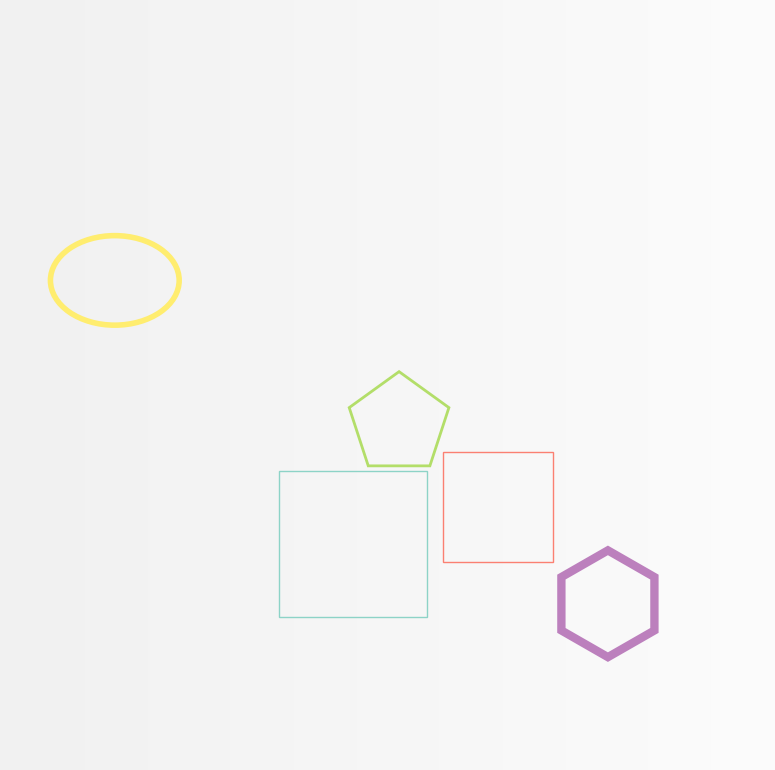[{"shape": "square", "thickness": 0.5, "radius": 0.48, "center": [0.456, 0.294]}, {"shape": "square", "thickness": 0.5, "radius": 0.36, "center": [0.642, 0.341]}, {"shape": "pentagon", "thickness": 1, "radius": 0.34, "center": [0.515, 0.45]}, {"shape": "hexagon", "thickness": 3, "radius": 0.35, "center": [0.784, 0.216]}, {"shape": "oval", "thickness": 2, "radius": 0.42, "center": [0.148, 0.636]}]